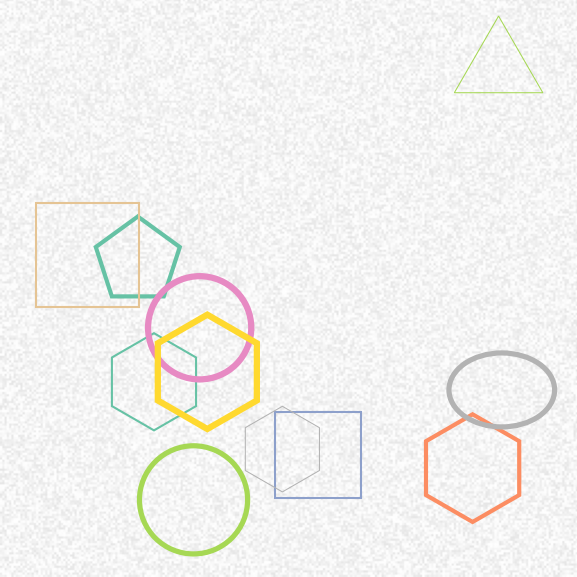[{"shape": "pentagon", "thickness": 2, "radius": 0.38, "center": [0.239, 0.548]}, {"shape": "hexagon", "thickness": 1, "radius": 0.42, "center": [0.267, 0.338]}, {"shape": "hexagon", "thickness": 2, "radius": 0.47, "center": [0.818, 0.189]}, {"shape": "square", "thickness": 1, "radius": 0.37, "center": [0.551, 0.211]}, {"shape": "circle", "thickness": 3, "radius": 0.45, "center": [0.346, 0.432]}, {"shape": "circle", "thickness": 2.5, "radius": 0.47, "center": [0.335, 0.134]}, {"shape": "triangle", "thickness": 0.5, "radius": 0.44, "center": [0.863, 0.883]}, {"shape": "hexagon", "thickness": 3, "radius": 0.5, "center": [0.359, 0.355]}, {"shape": "square", "thickness": 1, "radius": 0.45, "center": [0.152, 0.558]}, {"shape": "oval", "thickness": 2.5, "radius": 0.46, "center": [0.869, 0.324]}, {"shape": "hexagon", "thickness": 0.5, "radius": 0.37, "center": [0.489, 0.221]}]